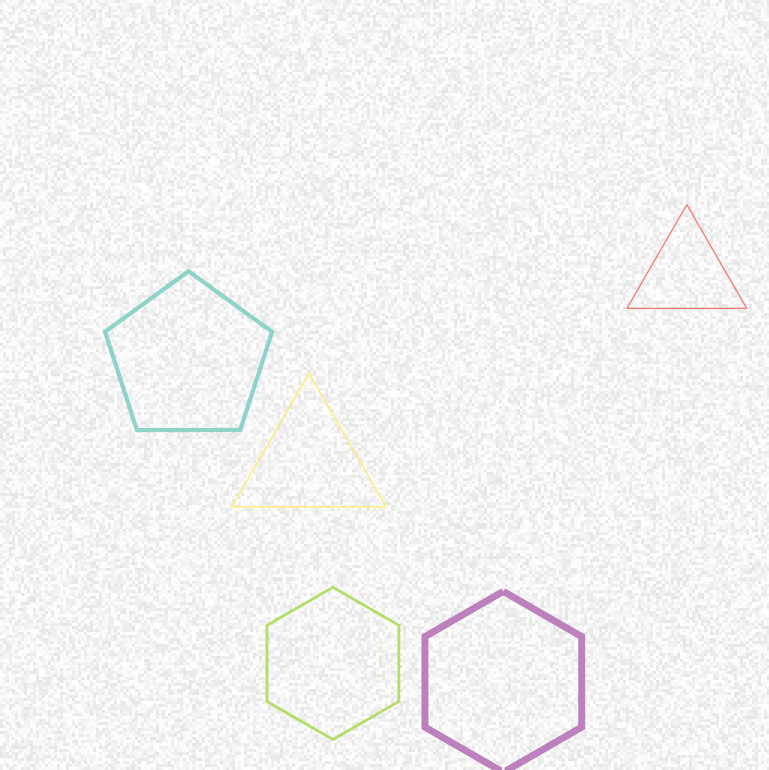[{"shape": "pentagon", "thickness": 1.5, "radius": 0.57, "center": [0.245, 0.534]}, {"shape": "triangle", "thickness": 0.5, "radius": 0.45, "center": [0.892, 0.644]}, {"shape": "hexagon", "thickness": 1, "radius": 0.49, "center": [0.432, 0.138]}, {"shape": "hexagon", "thickness": 2.5, "radius": 0.59, "center": [0.654, 0.114]}, {"shape": "triangle", "thickness": 0.5, "radius": 0.58, "center": [0.401, 0.4]}]